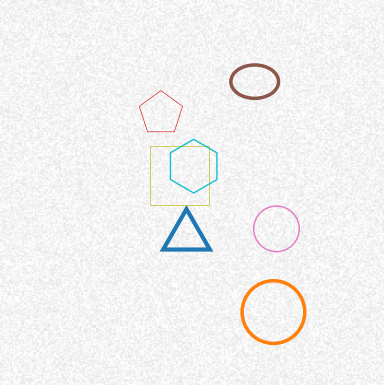[{"shape": "triangle", "thickness": 3, "radius": 0.35, "center": [0.484, 0.387]}, {"shape": "circle", "thickness": 2.5, "radius": 0.41, "center": [0.71, 0.189]}, {"shape": "pentagon", "thickness": 0.5, "radius": 0.3, "center": [0.418, 0.706]}, {"shape": "oval", "thickness": 2.5, "radius": 0.31, "center": [0.662, 0.788]}, {"shape": "circle", "thickness": 1, "radius": 0.3, "center": [0.718, 0.406]}, {"shape": "square", "thickness": 0.5, "radius": 0.39, "center": [0.466, 0.545]}, {"shape": "hexagon", "thickness": 1, "radius": 0.35, "center": [0.503, 0.568]}]